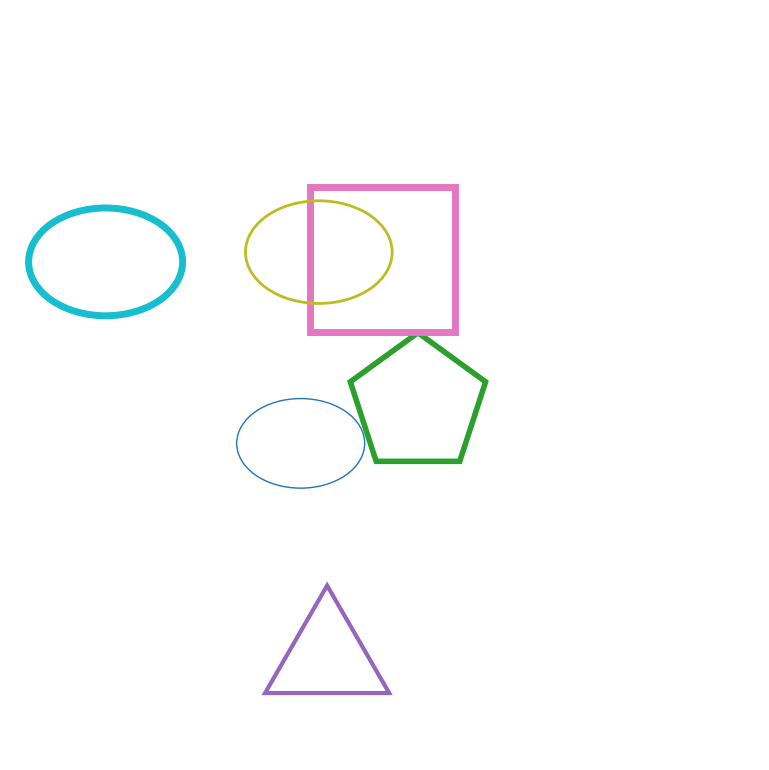[{"shape": "oval", "thickness": 0.5, "radius": 0.42, "center": [0.39, 0.424]}, {"shape": "pentagon", "thickness": 2, "radius": 0.46, "center": [0.543, 0.476]}, {"shape": "triangle", "thickness": 1.5, "radius": 0.47, "center": [0.425, 0.146]}, {"shape": "square", "thickness": 2.5, "radius": 0.47, "center": [0.497, 0.663]}, {"shape": "oval", "thickness": 1, "radius": 0.48, "center": [0.414, 0.673]}, {"shape": "oval", "thickness": 2.5, "radius": 0.5, "center": [0.137, 0.66]}]